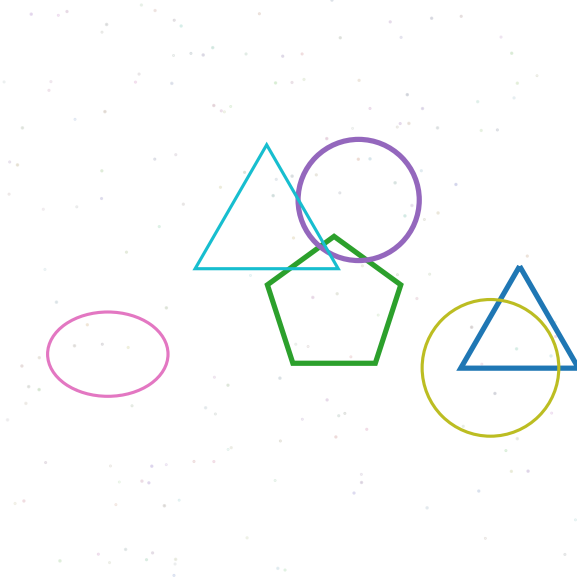[{"shape": "triangle", "thickness": 2.5, "radius": 0.59, "center": [0.9, 0.42]}, {"shape": "pentagon", "thickness": 2.5, "radius": 0.61, "center": [0.579, 0.468]}, {"shape": "circle", "thickness": 2.5, "radius": 0.52, "center": [0.621, 0.653]}, {"shape": "oval", "thickness": 1.5, "radius": 0.52, "center": [0.187, 0.386]}, {"shape": "circle", "thickness": 1.5, "radius": 0.59, "center": [0.849, 0.362]}, {"shape": "triangle", "thickness": 1.5, "radius": 0.72, "center": [0.462, 0.605]}]